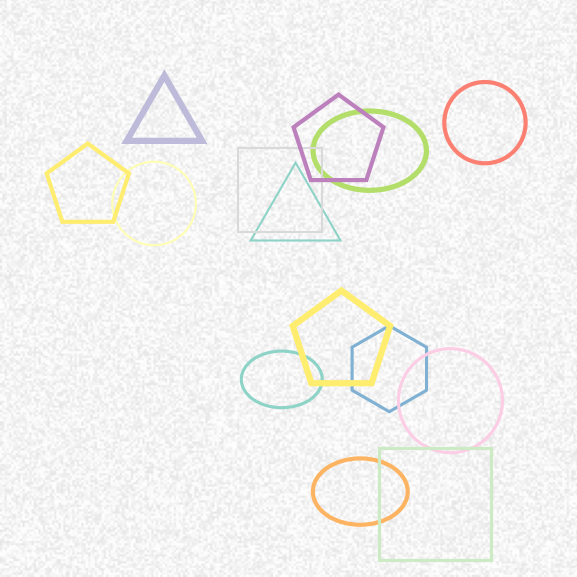[{"shape": "triangle", "thickness": 1, "radius": 0.45, "center": [0.512, 0.628]}, {"shape": "oval", "thickness": 1.5, "radius": 0.35, "center": [0.488, 0.342]}, {"shape": "circle", "thickness": 1, "radius": 0.36, "center": [0.267, 0.647]}, {"shape": "triangle", "thickness": 3, "radius": 0.38, "center": [0.285, 0.793]}, {"shape": "circle", "thickness": 2, "radius": 0.35, "center": [0.84, 0.787]}, {"shape": "hexagon", "thickness": 1.5, "radius": 0.37, "center": [0.674, 0.361]}, {"shape": "oval", "thickness": 2, "radius": 0.41, "center": [0.624, 0.148]}, {"shape": "oval", "thickness": 2.5, "radius": 0.49, "center": [0.64, 0.738]}, {"shape": "circle", "thickness": 1.5, "radius": 0.45, "center": [0.78, 0.305]}, {"shape": "square", "thickness": 1, "radius": 0.36, "center": [0.485, 0.67]}, {"shape": "pentagon", "thickness": 2, "radius": 0.41, "center": [0.586, 0.754]}, {"shape": "square", "thickness": 1.5, "radius": 0.49, "center": [0.753, 0.127]}, {"shape": "pentagon", "thickness": 2, "radius": 0.37, "center": [0.152, 0.676]}, {"shape": "pentagon", "thickness": 3, "radius": 0.44, "center": [0.591, 0.407]}]